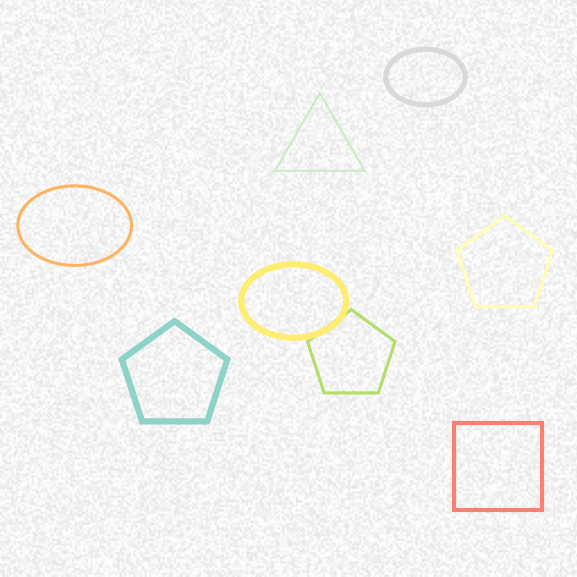[{"shape": "pentagon", "thickness": 3, "radius": 0.48, "center": [0.302, 0.347]}, {"shape": "pentagon", "thickness": 1.5, "radius": 0.43, "center": [0.874, 0.538]}, {"shape": "square", "thickness": 2, "radius": 0.38, "center": [0.862, 0.192]}, {"shape": "oval", "thickness": 1.5, "radius": 0.49, "center": [0.129, 0.608]}, {"shape": "pentagon", "thickness": 1.5, "radius": 0.4, "center": [0.608, 0.383]}, {"shape": "oval", "thickness": 2.5, "radius": 0.34, "center": [0.737, 0.866]}, {"shape": "triangle", "thickness": 1, "radius": 0.45, "center": [0.554, 0.748]}, {"shape": "oval", "thickness": 3, "radius": 0.45, "center": [0.508, 0.478]}]